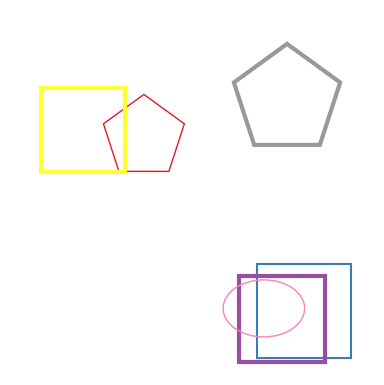[{"shape": "pentagon", "thickness": 1, "radius": 0.55, "center": [0.374, 0.644]}, {"shape": "square", "thickness": 1.5, "radius": 0.61, "center": [0.79, 0.192]}, {"shape": "square", "thickness": 3, "radius": 0.56, "center": [0.733, 0.171]}, {"shape": "square", "thickness": 3, "radius": 0.54, "center": [0.216, 0.662]}, {"shape": "oval", "thickness": 1, "radius": 0.53, "center": [0.685, 0.199]}, {"shape": "pentagon", "thickness": 3, "radius": 0.73, "center": [0.746, 0.741]}]